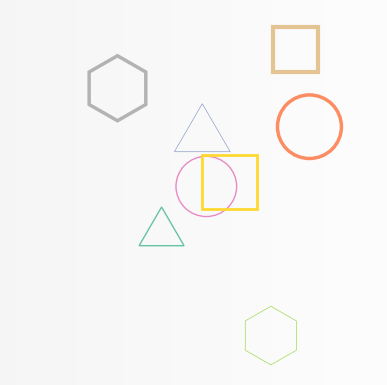[{"shape": "triangle", "thickness": 1, "radius": 0.33, "center": [0.417, 0.395]}, {"shape": "circle", "thickness": 2.5, "radius": 0.41, "center": [0.799, 0.671]}, {"shape": "triangle", "thickness": 0.5, "radius": 0.42, "center": [0.522, 0.648]}, {"shape": "circle", "thickness": 1, "radius": 0.39, "center": [0.532, 0.516]}, {"shape": "hexagon", "thickness": 0.5, "radius": 0.38, "center": [0.699, 0.128]}, {"shape": "square", "thickness": 2, "radius": 0.35, "center": [0.592, 0.528]}, {"shape": "square", "thickness": 3, "radius": 0.29, "center": [0.762, 0.871]}, {"shape": "hexagon", "thickness": 2.5, "radius": 0.42, "center": [0.303, 0.771]}]